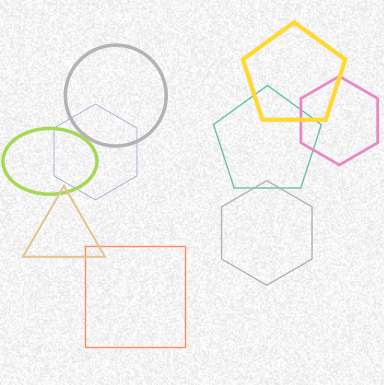[{"shape": "pentagon", "thickness": 1, "radius": 0.74, "center": [0.695, 0.631]}, {"shape": "square", "thickness": 1, "radius": 0.65, "center": [0.351, 0.23]}, {"shape": "hexagon", "thickness": 0.5, "radius": 0.62, "center": [0.248, 0.605]}, {"shape": "hexagon", "thickness": 2, "radius": 0.58, "center": [0.881, 0.687]}, {"shape": "oval", "thickness": 2.5, "radius": 0.61, "center": [0.13, 0.581]}, {"shape": "pentagon", "thickness": 3, "radius": 0.7, "center": [0.764, 0.802]}, {"shape": "triangle", "thickness": 1.5, "radius": 0.61, "center": [0.166, 0.394]}, {"shape": "circle", "thickness": 2.5, "radius": 0.65, "center": [0.301, 0.752]}, {"shape": "hexagon", "thickness": 1, "radius": 0.68, "center": [0.693, 0.395]}]